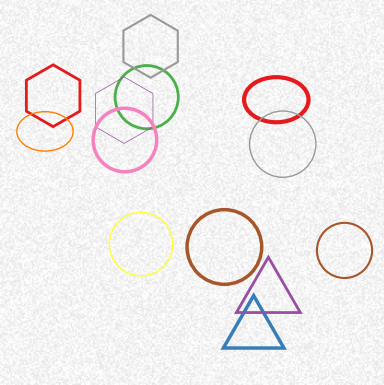[{"shape": "hexagon", "thickness": 2, "radius": 0.4, "center": [0.138, 0.751]}, {"shape": "oval", "thickness": 3, "radius": 0.42, "center": [0.718, 0.741]}, {"shape": "triangle", "thickness": 2.5, "radius": 0.45, "center": [0.659, 0.141]}, {"shape": "circle", "thickness": 2, "radius": 0.41, "center": [0.381, 0.748]}, {"shape": "triangle", "thickness": 2, "radius": 0.48, "center": [0.697, 0.236]}, {"shape": "hexagon", "thickness": 0.5, "radius": 0.43, "center": [0.323, 0.714]}, {"shape": "oval", "thickness": 1, "radius": 0.37, "center": [0.117, 0.659]}, {"shape": "circle", "thickness": 1, "radius": 0.41, "center": [0.366, 0.366]}, {"shape": "circle", "thickness": 2.5, "radius": 0.48, "center": [0.583, 0.358]}, {"shape": "circle", "thickness": 1.5, "radius": 0.36, "center": [0.895, 0.35]}, {"shape": "circle", "thickness": 2.5, "radius": 0.41, "center": [0.324, 0.636]}, {"shape": "hexagon", "thickness": 1.5, "radius": 0.41, "center": [0.391, 0.88]}, {"shape": "circle", "thickness": 1, "radius": 0.43, "center": [0.734, 0.626]}]